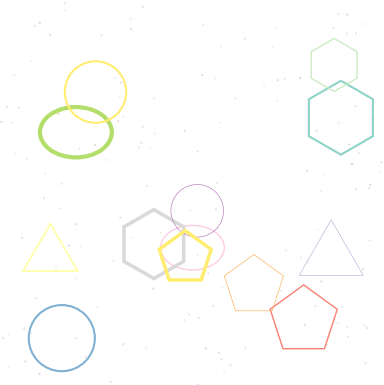[{"shape": "hexagon", "thickness": 1.5, "radius": 0.48, "center": [0.885, 0.694]}, {"shape": "triangle", "thickness": 1.5, "radius": 0.41, "center": [0.131, 0.337]}, {"shape": "triangle", "thickness": 0.5, "radius": 0.48, "center": [0.86, 0.333]}, {"shape": "pentagon", "thickness": 1, "radius": 0.46, "center": [0.789, 0.168]}, {"shape": "circle", "thickness": 1.5, "radius": 0.43, "center": [0.16, 0.122]}, {"shape": "pentagon", "thickness": 0.5, "radius": 0.4, "center": [0.659, 0.258]}, {"shape": "oval", "thickness": 3, "radius": 0.47, "center": [0.197, 0.657]}, {"shape": "oval", "thickness": 1, "radius": 0.41, "center": [0.5, 0.357]}, {"shape": "hexagon", "thickness": 2.5, "radius": 0.45, "center": [0.4, 0.366]}, {"shape": "circle", "thickness": 0.5, "radius": 0.34, "center": [0.512, 0.452]}, {"shape": "hexagon", "thickness": 1, "radius": 0.34, "center": [0.868, 0.831]}, {"shape": "circle", "thickness": 1.5, "radius": 0.4, "center": [0.248, 0.761]}, {"shape": "pentagon", "thickness": 2.5, "radius": 0.35, "center": [0.481, 0.33]}]